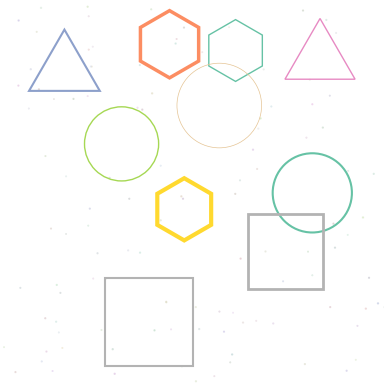[{"shape": "circle", "thickness": 1.5, "radius": 0.51, "center": [0.811, 0.499]}, {"shape": "hexagon", "thickness": 1, "radius": 0.4, "center": [0.612, 0.869]}, {"shape": "hexagon", "thickness": 2.5, "radius": 0.44, "center": [0.44, 0.885]}, {"shape": "triangle", "thickness": 1.5, "radius": 0.53, "center": [0.167, 0.817]}, {"shape": "triangle", "thickness": 1, "radius": 0.53, "center": [0.831, 0.847]}, {"shape": "circle", "thickness": 1, "radius": 0.48, "center": [0.316, 0.626]}, {"shape": "hexagon", "thickness": 3, "radius": 0.4, "center": [0.479, 0.456]}, {"shape": "circle", "thickness": 0.5, "radius": 0.55, "center": [0.57, 0.726]}, {"shape": "square", "thickness": 2, "radius": 0.49, "center": [0.742, 0.347]}, {"shape": "square", "thickness": 1.5, "radius": 0.57, "center": [0.386, 0.163]}]